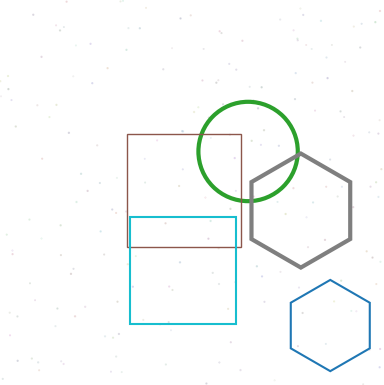[{"shape": "hexagon", "thickness": 1.5, "radius": 0.59, "center": [0.858, 0.154]}, {"shape": "circle", "thickness": 3, "radius": 0.65, "center": [0.644, 0.607]}, {"shape": "square", "thickness": 1, "radius": 0.74, "center": [0.477, 0.505]}, {"shape": "hexagon", "thickness": 3, "radius": 0.74, "center": [0.781, 0.453]}, {"shape": "square", "thickness": 1.5, "radius": 0.69, "center": [0.475, 0.297]}]